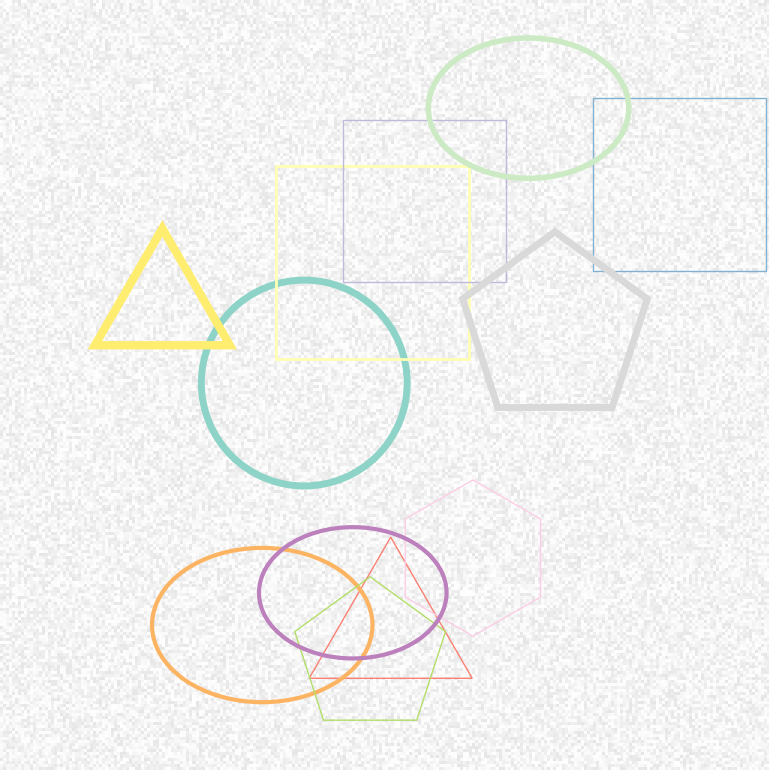[{"shape": "circle", "thickness": 2.5, "radius": 0.67, "center": [0.395, 0.503]}, {"shape": "square", "thickness": 1, "radius": 0.63, "center": [0.483, 0.659]}, {"shape": "square", "thickness": 0.5, "radius": 0.53, "center": [0.551, 0.739]}, {"shape": "triangle", "thickness": 0.5, "radius": 0.61, "center": [0.507, 0.18]}, {"shape": "square", "thickness": 0.5, "radius": 0.56, "center": [0.882, 0.761]}, {"shape": "oval", "thickness": 1.5, "radius": 0.72, "center": [0.341, 0.188]}, {"shape": "pentagon", "thickness": 0.5, "radius": 0.51, "center": [0.481, 0.148]}, {"shape": "hexagon", "thickness": 0.5, "radius": 0.51, "center": [0.614, 0.275]}, {"shape": "pentagon", "thickness": 2.5, "radius": 0.63, "center": [0.721, 0.573]}, {"shape": "oval", "thickness": 1.5, "radius": 0.61, "center": [0.458, 0.23]}, {"shape": "oval", "thickness": 2, "radius": 0.65, "center": [0.686, 0.86]}, {"shape": "triangle", "thickness": 3, "radius": 0.51, "center": [0.211, 0.602]}]